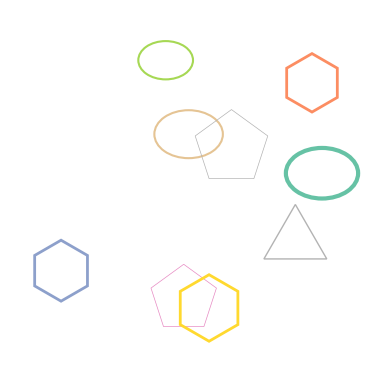[{"shape": "oval", "thickness": 3, "radius": 0.47, "center": [0.836, 0.55]}, {"shape": "hexagon", "thickness": 2, "radius": 0.38, "center": [0.81, 0.785]}, {"shape": "hexagon", "thickness": 2, "radius": 0.4, "center": [0.159, 0.297]}, {"shape": "pentagon", "thickness": 0.5, "radius": 0.45, "center": [0.477, 0.224]}, {"shape": "oval", "thickness": 1.5, "radius": 0.36, "center": [0.43, 0.844]}, {"shape": "hexagon", "thickness": 2, "radius": 0.43, "center": [0.543, 0.2]}, {"shape": "oval", "thickness": 1.5, "radius": 0.44, "center": [0.49, 0.651]}, {"shape": "triangle", "thickness": 1, "radius": 0.47, "center": [0.767, 0.375]}, {"shape": "pentagon", "thickness": 0.5, "radius": 0.5, "center": [0.601, 0.616]}]